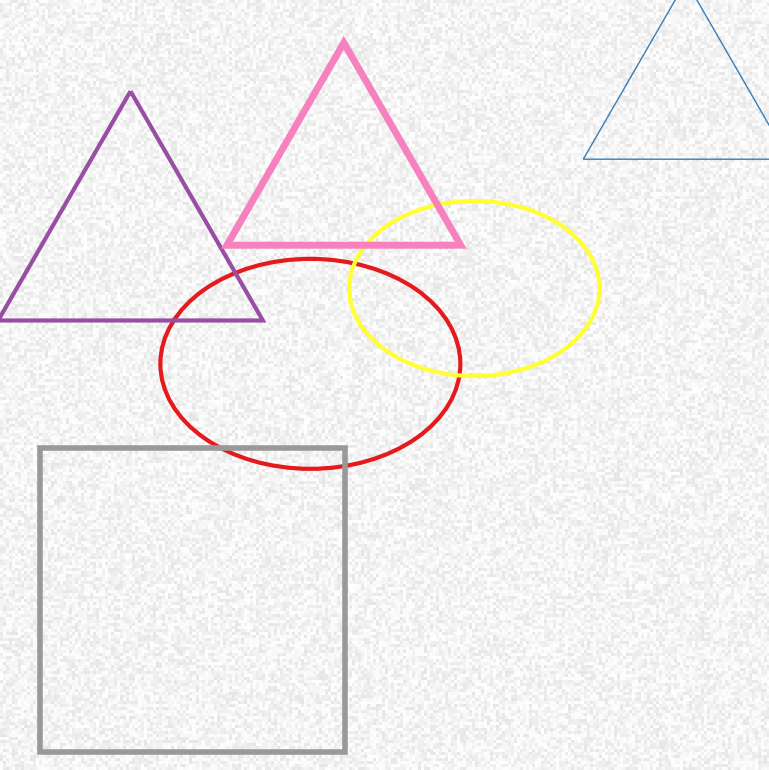[{"shape": "oval", "thickness": 1.5, "radius": 0.97, "center": [0.403, 0.527]}, {"shape": "triangle", "thickness": 0.5, "radius": 0.77, "center": [0.891, 0.87]}, {"shape": "triangle", "thickness": 1.5, "radius": 0.99, "center": [0.169, 0.683]}, {"shape": "oval", "thickness": 1.5, "radius": 0.81, "center": [0.616, 0.625]}, {"shape": "triangle", "thickness": 2.5, "radius": 0.88, "center": [0.447, 0.769]}, {"shape": "square", "thickness": 2, "radius": 0.99, "center": [0.25, 0.221]}]